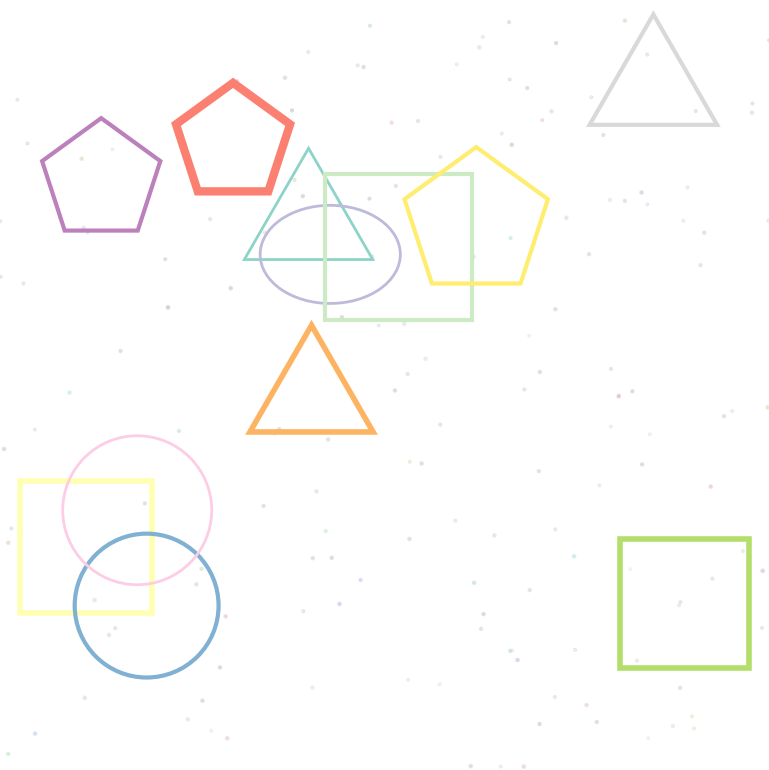[{"shape": "triangle", "thickness": 1, "radius": 0.48, "center": [0.401, 0.711]}, {"shape": "square", "thickness": 2, "radius": 0.43, "center": [0.112, 0.289]}, {"shape": "oval", "thickness": 1, "radius": 0.46, "center": [0.429, 0.67]}, {"shape": "pentagon", "thickness": 3, "radius": 0.39, "center": [0.303, 0.815]}, {"shape": "circle", "thickness": 1.5, "radius": 0.47, "center": [0.19, 0.214]}, {"shape": "triangle", "thickness": 2, "radius": 0.46, "center": [0.405, 0.485]}, {"shape": "square", "thickness": 2, "radius": 0.42, "center": [0.889, 0.216]}, {"shape": "circle", "thickness": 1, "radius": 0.48, "center": [0.178, 0.337]}, {"shape": "triangle", "thickness": 1.5, "radius": 0.48, "center": [0.849, 0.886]}, {"shape": "pentagon", "thickness": 1.5, "radius": 0.4, "center": [0.131, 0.766]}, {"shape": "square", "thickness": 1.5, "radius": 0.48, "center": [0.517, 0.679]}, {"shape": "pentagon", "thickness": 1.5, "radius": 0.49, "center": [0.618, 0.711]}]